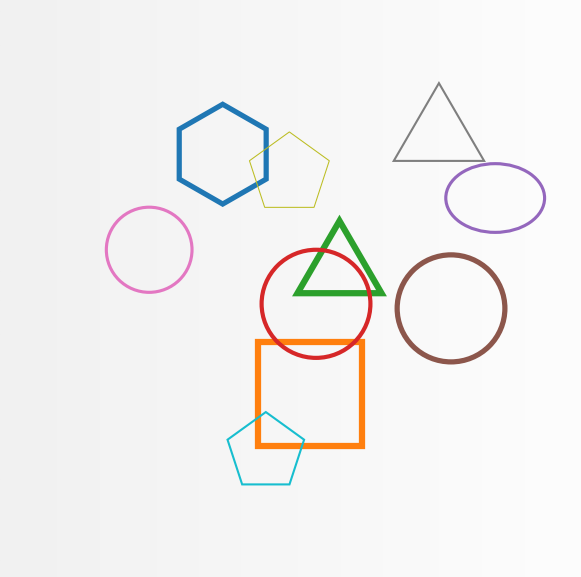[{"shape": "hexagon", "thickness": 2.5, "radius": 0.43, "center": [0.383, 0.732]}, {"shape": "square", "thickness": 3, "radius": 0.45, "center": [0.534, 0.317]}, {"shape": "triangle", "thickness": 3, "radius": 0.42, "center": [0.584, 0.533]}, {"shape": "circle", "thickness": 2, "radius": 0.47, "center": [0.544, 0.473]}, {"shape": "oval", "thickness": 1.5, "radius": 0.42, "center": [0.852, 0.656]}, {"shape": "circle", "thickness": 2.5, "radius": 0.46, "center": [0.776, 0.465]}, {"shape": "circle", "thickness": 1.5, "radius": 0.37, "center": [0.257, 0.567]}, {"shape": "triangle", "thickness": 1, "radius": 0.45, "center": [0.755, 0.765]}, {"shape": "pentagon", "thickness": 0.5, "radius": 0.36, "center": [0.498, 0.698]}, {"shape": "pentagon", "thickness": 1, "radius": 0.35, "center": [0.457, 0.216]}]